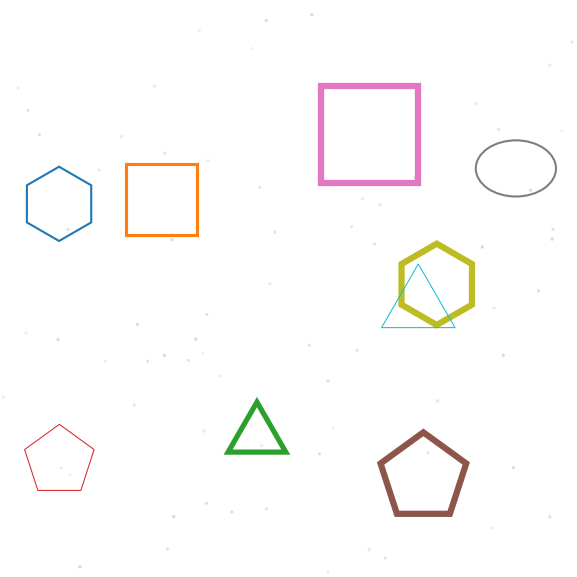[{"shape": "hexagon", "thickness": 1, "radius": 0.32, "center": [0.102, 0.646]}, {"shape": "square", "thickness": 1.5, "radius": 0.31, "center": [0.28, 0.654]}, {"shape": "triangle", "thickness": 2.5, "radius": 0.29, "center": [0.445, 0.245]}, {"shape": "pentagon", "thickness": 0.5, "radius": 0.32, "center": [0.103, 0.201]}, {"shape": "pentagon", "thickness": 3, "radius": 0.39, "center": [0.733, 0.173]}, {"shape": "square", "thickness": 3, "radius": 0.42, "center": [0.64, 0.767]}, {"shape": "oval", "thickness": 1, "radius": 0.35, "center": [0.893, 0.707]}, {"shape": "hexagon", "thickness": 3, "radius": 0.35, "center": [0.756, 0.507]}, {"shape": "triangle", "thickness": 0.5, "radius": 0.37, "center": [0.724, 0.469]}]